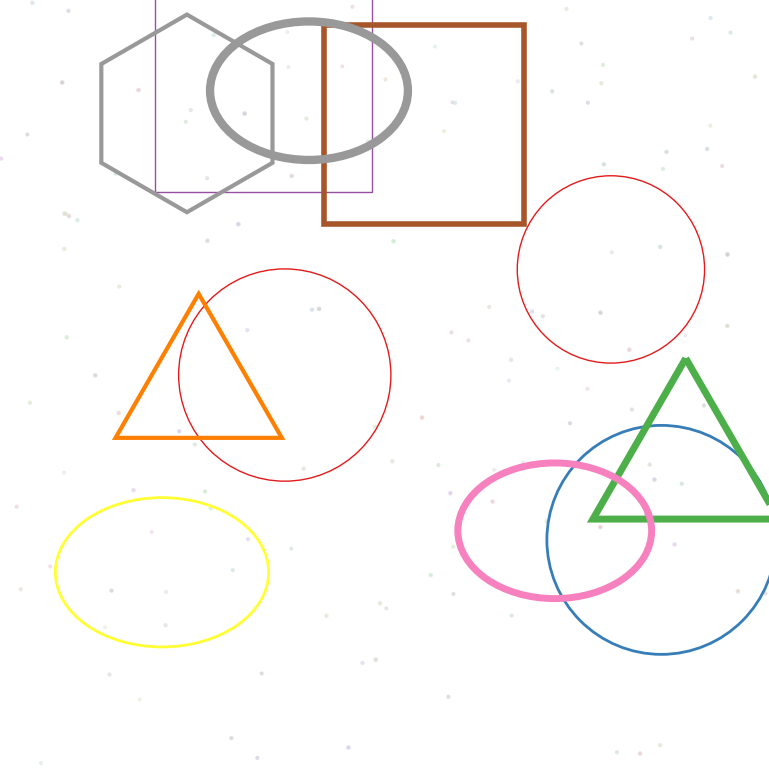[{"shape": "circle", "thickness": 0.5, "radius": 0.61, "center": [0.793, 0.65]}, {"shape": "circle", "thickness": 0.5, "radius": 0.69, "center": [0.37, 0.513]}, {"shape": "circle", "thickness": 1, "radius": 0.74, "center": [0.859, 0.299]}, {"shape": "triangle", "thickness": 2.5, "radius": 0.7, "center": [0.891, 0.395]}, {"shape": "square", "thickness": 0.5, "radius": 0.7, "center": [0.343, 0.892]}, {"shape": "triangle", "thickness": 1.5, "radius": 0.62, "center": [0.258, 0.494]}, {"shape": "oval", "thickness": 1, "radius": 0.69, "center": [0.21, 0.257]}, {"shape": "square", "thickness": 2, "radius": 0.65, "center": [0.551, 0.839]}, {"shape": "oval", "thickness": 2.5, "radius": 0.63, "center": [0.72, 0.311]}, {"shape": "hexagon", "thickness": 1.5, "radius": 0.64, "center": [0.243, 0.853]}, {"shape": "oval", "thickness": 3, "radius": 0.64, "center": [0.401, 0.882]}]